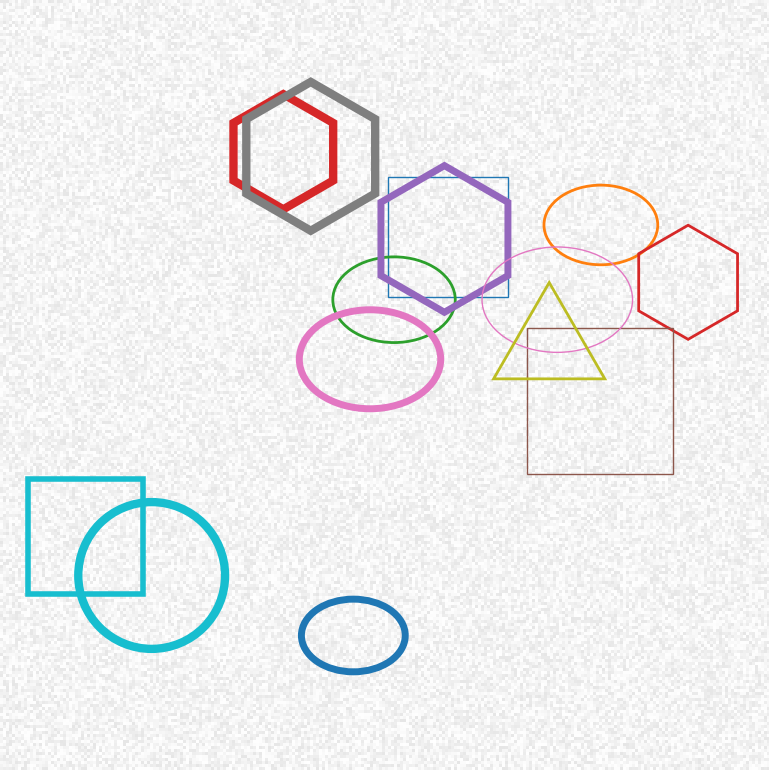[{"shape": "oval", "thickness": 2.5, "radius": 0.34, "center": [0.459, 0.175]}, {"shape": "square", "thickness": 0.5, "radius": 0.39, "center": [0.582, 0.693]}, {"shape": "oval", "thickness": 1, "radius": 0.37, "center": [0.78, 0.708]}, {"shape": "oval", "thickness": 1, "radius": 0.4, "center": [0.512, 0.611]}, {"shape": "hexagon", "thickness": 3, "radius": 0.37, "center": [0.368, 0.803]}, {"shape": "hexagon", "thickness": 1, "radius": 0.37, "center": [0.894, 0.633]}, {"shape": "hexagon", "thickness": 2.5, "radius": 0.48, "center": [0.577, 0.69]}, {"shape": "square", "thickness": 0.5, "radius": 0.47, "center": [0.779, 0.479]}, {"shape": "oval", "thickness": 0.5, "radius": 0.49, "center": [0.724, 0.611]}, {"shape": "oval", "thickness": 2.5, "radius": 0.46, "center": [0.481, 0.533]}, {"shape": "hexagon", "thickness": 3, "radius": 0.48, "center": [0.404, 0.797]}, {"shape": "triangle", "thickness": 1, "radius": 0.42, "center": [0.713, 0.55]}, {"shape": "square", "thickness": 2, "radius": 0.37, "center": [0.111, 0.303]}, {"shape": "circle", "thickness": 3, "radius": 0.48, "center": [0.197, 0.253]}]